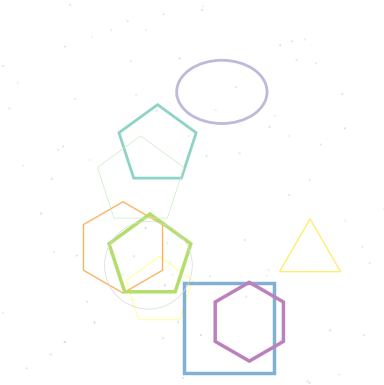[{"shape": "pentagon", "thickness": 2, "radius": 0.53, "center": [0.409, 0.623]}, {"shape": "pentagon", "thickness": 1, "radius": 0.45, "center": [0.414, 0.244]}, {"shape": "oval", "thickness": 2, "radius": 0.59, "center": [0.576, 0.761]}, {"shape": "square", "thickness": 2.5, "radius": 0.59, "center": [0.595, 0.148]}, {"shape": "hexagon", "thickness": 1, "radius": 0.59, "center": [0.319, 0.357]}, {"shape": "pentagon", "thickness": 2.5, "radius": 0.56, "center": [0.389, 0.332]}, {"shape": "circle", "thickness": 0.5, "radius": 0.57, "center": [0.385, 0.311]}, {"shape": "hexagon", "thickness": 2.5, "radius": 0.51, "center": [0.648, 0.164]}, {"shape": "pentagon", "thickness": 0.5, "radius": 0.59, "center": [0.365, 0.529]}, {"shape": "triangle", "thickness": 1, "radius": 0.46, "center": [0.805, 0.34]}]